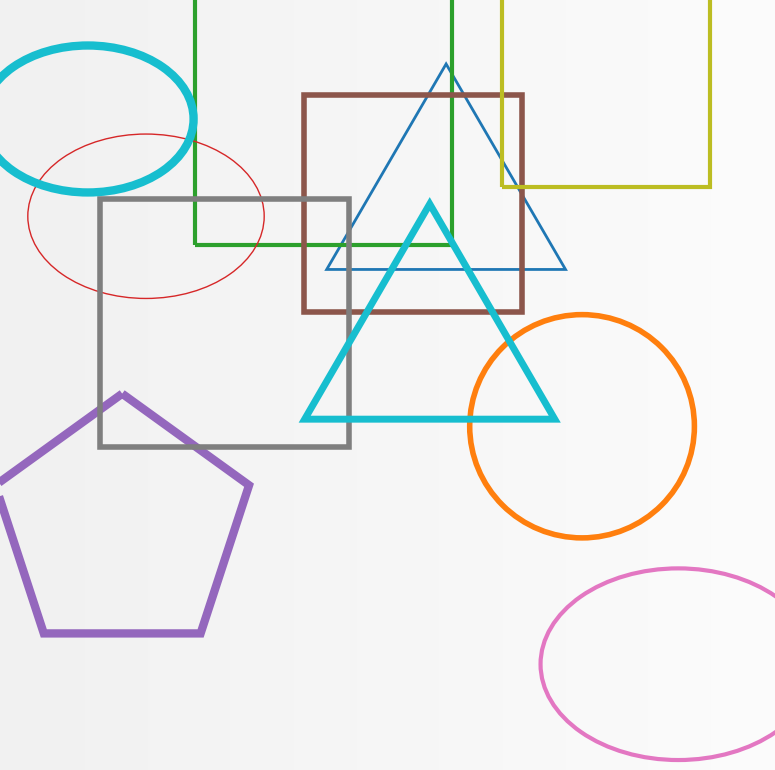[{"shape": "triangle", "thickness": 1, "radius": 0.89, "center": [0.576, 0.739]}, {"shape": "circle", "thickness": 2, "radius": 0.72, "center": [0.751, 0.446]}, {"shape": "square", "thickness": 1.5, "radius": 0.83, "center": [0.417, 0.848]}, {"shape": "oval", "thickness": 0.5, "radius": 0.76, "center": [0.188, 0.719]}, {"shape": "pentagon", "thickness": 3, "radius": 0.86, "center": [0.158, 0.317]}, {"shape": "square", "thickness": 2, "radius": 0.7, "center": [0.533, 0.735]}, {"shape": "oval", "thickness": 1.5, "radius": 0.89, "center": [0.875, 0.137]}, {"shape": "square", "thickness": 2, "radius": 0.81, "center": [0.29, 0.58]}, {"shape": "square", "thickness": 1.5, "radius": 0.67, "center": [0.782, 0.891]}, {"shape": "oval", "thickness": 3, "radius": 0.68, "center": [0.113, 0.845]}, {"shape": "triangle", "thickness": 2.5, "radius": 0.93, "center": [0.554, 0.549]}]